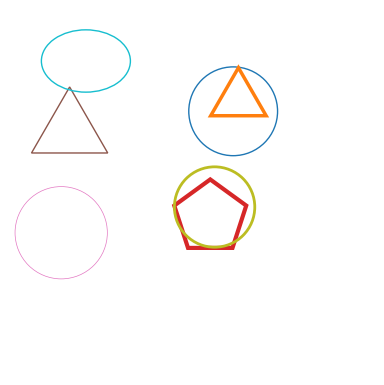[{"shape": "circle", "thickness": 1, "radius": 0.58, "center": [0.606, 0.711]}, {"shape": "triangle", "thickness": 2.5, "radius": 0.42, "center": [0.619, 0.741]}, {"shape": "pentagon", "thickness": 3, "radius": 0.49, "center": [0.546, 0.436]}, {"shape": "triangle", "thickness": 1, "radius": 0.57, "center": [0.181, 0.66]}, {"shape": "circle", "thickness": 0.5, "radius": 0.6, "center": [0.159, 0.395]}, {"shape": "circle", "thickness": 2, "radius": 0.52, "center": [0.557, 0.462]}, {"shape": "oval", "thickness": 1, "radius": 0.58, "center": [0.223, 0.842]}]